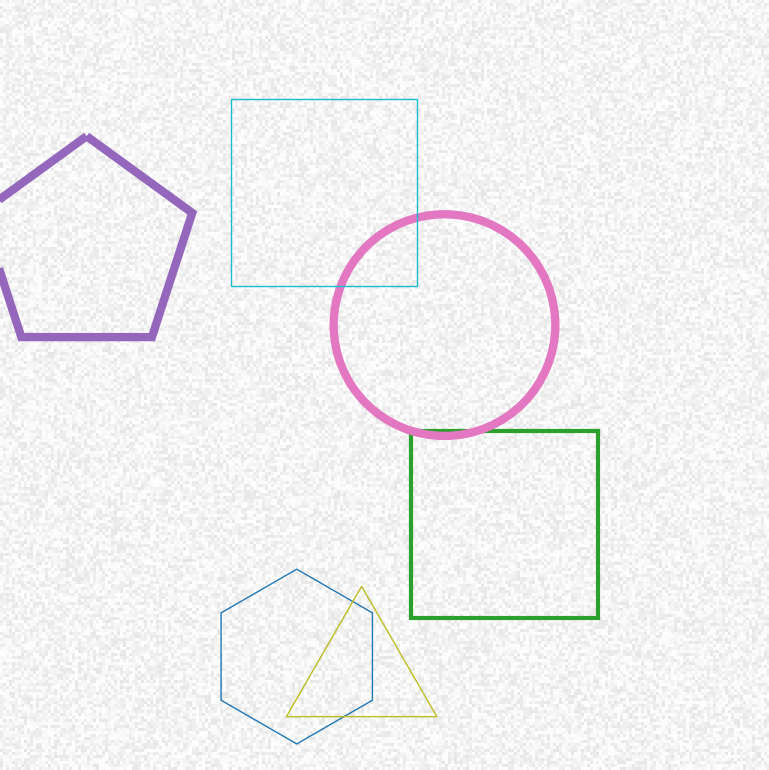[{"shape": "hexagon", "thickness": 0.5, "radius": 0.57, "center": [0.385, 0.147]}, {"shape": "square", "thickness": 1.5, "radius": 0.61, "center": [0.655, 0.319]}, {"shape": "pentagon", "thickness": 3, "radius": 0.72, "center": [0.112, 0.679]}, {"shape": "circle", "thickness": 3, "radius": 0.72, "center": [0.577, 0.578]}, {"shape": "triangle", "thickness": 0.5, "radius": 0.56, "center": [0.47, 0.126]}, {"shape": "square", "thickness": 0.5, "radius": 0.61, "center": [0.421, 0.75]}]